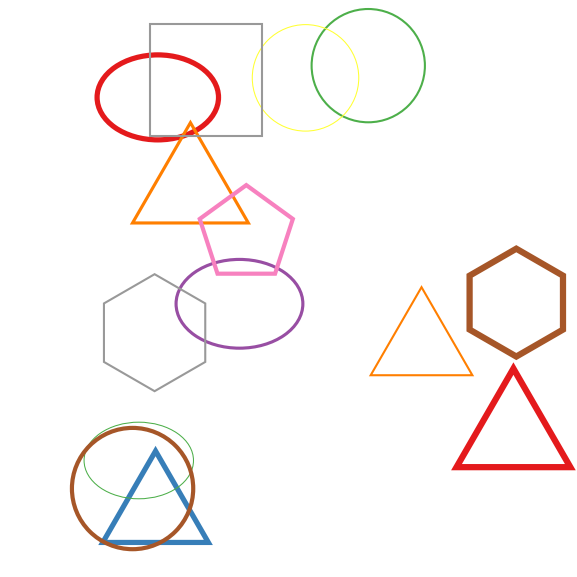[{"shape": "triangle", "thickness": 3, "radius": 0.57, "center": [0.889, 0.247]}, {"shape": "oval", "thickness": 2.5, "radius": 0.53, "center": [0.273, 0.831]}, {"shape": "triangle", "thickness": 2.5, "radius": 0.53, "center": [0.269, 0.113]}, {"shape": "circle", "thickness": 1, "radius": 0.49, "center": [0.638, 0.885]}, {"shape": "oval", "thickness": 0.5, "radius": 0.47, "center": [0.24, 0.202]}, {"shape": "oval", "thickness": 1.5, "radius": 0.55, "center": [0.415, 0.473]}, {"shape": "triangle", "thickness": 1, "radius": 0.51, "center": [0.73, 0.4]}, {"shape": "triangle", "thickness": 1.5, "radius": 0.58, "center": [0.33, 0.671]}, {"shape": "circle", "thickness": 0.5, "radius": 0.46, "center": [0.529, 0.864]}, {"shape": "hexagon", "thickness": 3, "radius": 0.47, "center": [0.894, 0.475]}, {"shape": "circle", "thickness": 2, "radius": 0.53, "center": [0.23, 0.153]}, {"shape": "pentagon", "thickness": 2, "radius": 0.42, "center": [0.426, 0.594]}, {"shape": "hexagon", "thickness": 1, "radius": 0.51, "center": [0.268, 0.423]}, {"shape": "square", "thickness": 1, "radius": 0.49, "center": [0.357, 0.86]}]